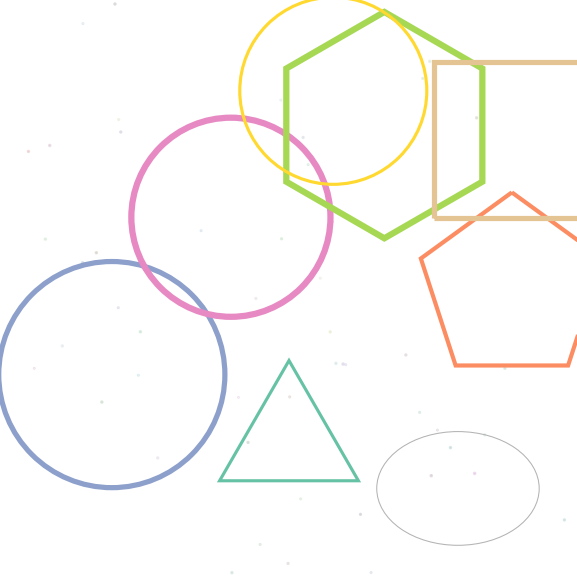[{"shape": "triangle", "thickness": 1.5, "radius": 0.69, "center": [0.5, 0.236]}, {"shape": "pentagon", "thickness": 2, "radius": 0.83, "center": [0.886, 0.5]}, {"shape": "circle", "thickness": 2.5, "radius": 0.98, "center": [0.194, 0.35]}, {"shape": "circle", "thickness": 3, "radius": 0.86, "center": [0.4, 0.623]}, {"shape": "hexagon", "thickness": 3, "radius": 0.98, "center": [0.666, 0.782]}, {"shape": "circle", "thickness": 1.5, "radius": 0.81, "center": [0.577, 0.842]}, {"shape": "square", "thickness": 2.5, "radius": 0.68, "center": [0.886, 0.757]}, {"shape": "oval", "thickness": 0.5, "radius": 0.7, "center": [0.793, 0.153]}]